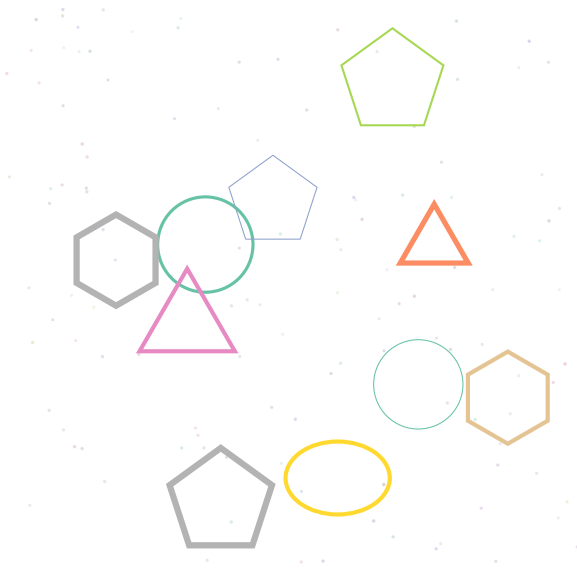[{"shape": "circle", "thickness": 1.5, "radius": 0.41, "center": [0.356, 0.576]}, {"shape": "circle", "thickness": 0.5, "radius": 0.39, "center": [0.724, 0.334]}, {"shape": "triangle", "thickness": 2.5, "radius": 0.34, "center": [0.752, 0.578]}, {"shape": "pentagon", "thickness": 0.5, "radius": 0.4, "center": [0.473, 0.65]}, {"shape": "triangle", "thickness": 2, "radius": 0.48, "center": [0.324, 0.439]}, {"shape": "pentagon", "thickness": 1, "radius": 0.46, "center": [0.68, 0.857]}, {"shape": "oval", "thickness": 2, "radius": 0.45, "center": [0.585, 0.171]}, {"shape": "hexagon", "thickness": 2, "radius": 0.4, "center": [0.879, 0.31]}, {"shape": "pentagon", "thickness": 3, "radius": 0.47, "center": [0.382, 0.13]}, {"shape": "hexagon", "thickness": 3, "radius": 0.39, "center": [0.201, 0.549]}]